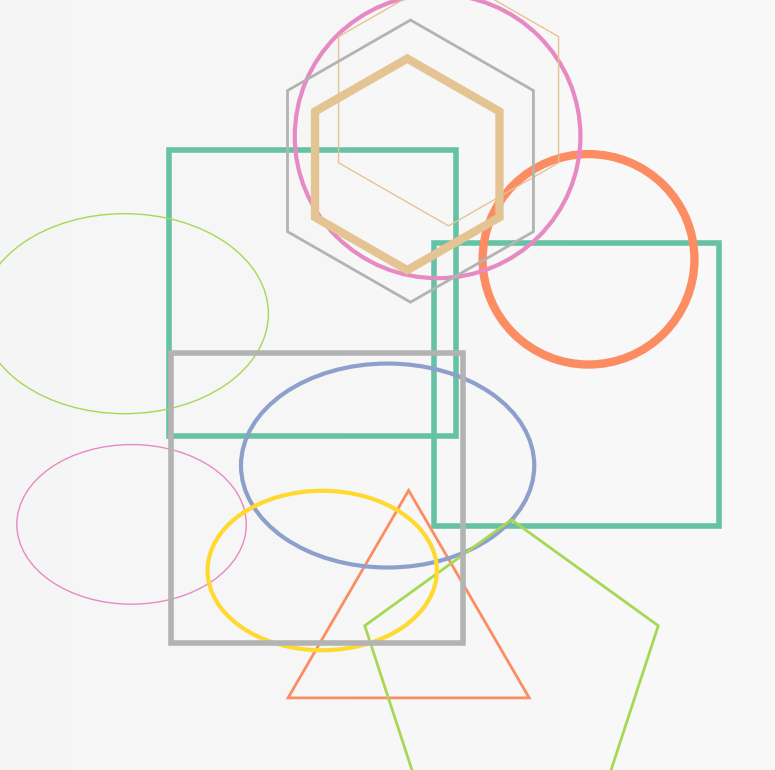[{"shape": "square", "thickness": 2, "radius": 0.93, "center": [0.403, 0.619]}, {"shape": "square", "thickness": 2, "radius": 0.92, "center": [0.744, 0.501]}, {"shape": "triangle", "thickness": 1, "radius": 0.9, "center": [0.527, 0.183]}, {"shape": "circle", "thickness": 3, "radius": 0.68, "center": [0.759, 0.663]}, {"shape": "oval", "thickness": 1.5, "radius": 0.95, "center": [0.5, 0.395]}, {"shape": "oval", "thickness": 0.5, "radius": 0.74, "center": [0.17, 0.319]}, {"shape": "circle", "thickness": 1.5, "radius": 0.92, "center": [0.565, 0.823]}, {"shape": "pentagon", "thickness": 1, "radius": 1.0, "center": [0.66, 0.126]}, {"shape": "oval", "thickness": 0.5, "radius": 0.93, "center": [0.161, 0.593]}, {"shape": "oval", "thickness": 1.5, "radius": 0.74, "center": [0.416, 0.259]}, {"shape": "hexagon", "thickness": 0.5, "radius": 0.82, "center": [0.579, 0.87]}, {"shape": "hexagon", "thickness": 3, "radius": 0.69, "center": [0.525, 0.787]}, {"shape": "square", "thickness": 2, "radius": 0.94, "center": [0.409, 0.353]}, {"shape": "hexagon", "thickness": 1, "radius": 0.92, "center": [0.53, 0.791]}]